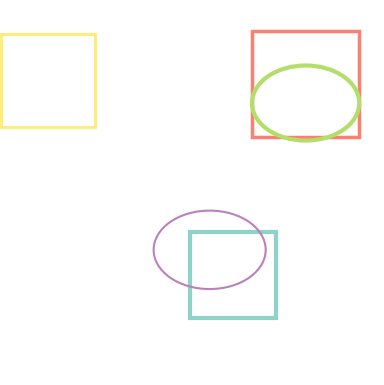[{"shape": "square", "thickness": 3, "radius": 0.56, "center": [0.606, 0.286]}, {"shape": "square", "thickness": 2.5, "radius": 0.69, "center": [0.794, 0.782]}, {"shape": "oval", "thickness": 3, "radius": 0.7, "center": [0.794, 0.732]}, {"shape": "oval", "thickness": 1.5, "radius": 0.73, "center": [0.545, 0.351]}, {"shape": "square", "thickness": 2, "radius": 0.61, "center": [0.125, 0.791]}]